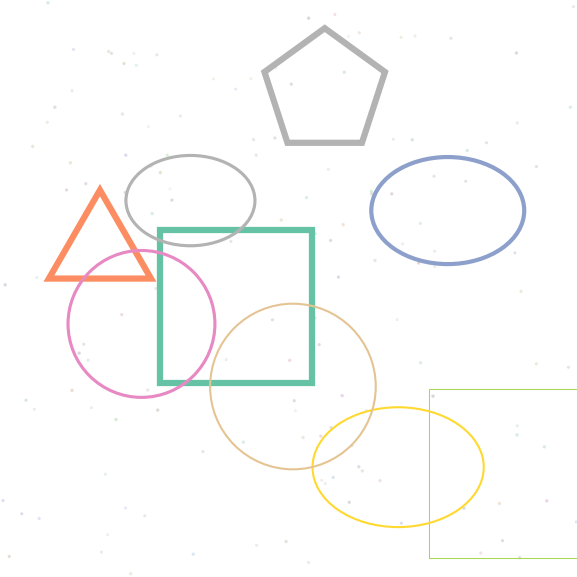[{"shape": "square", "thickness": 3, "radius": 0.66, "center": [0.409, 0.469]}, {"shape": "triangle", "thickness": 3, "radius": 0.51, "center": [0.173, 0.568]}, {"shape": "oval", "thickness": 2, "radius": 0.66, "center": [0.775, 0.635]}, {"shape": "circle", "thickness": 1.5, "radius": 0.64, "center": [0.245, 0.438]}, {"shape": "square", "thickness": 0.5, "radius": 0.73, "center": [0.889, 0.178]}, {"shape": "oval", "thickness": 1, "radius": 0.74, "center": [0.689, 0.19]}, {"shape": "circle", "thickness": 1, "radius": 0.72, "center": [0.507, 0.33]}, {"shape": "oval", "thickness": 1.5, "radius": 0.56, "center": [0.33, 0.652]}, {"shape": "pentagon", "thickness": 3, "radius": 0.55, "center": [0.562, 0.841]}]